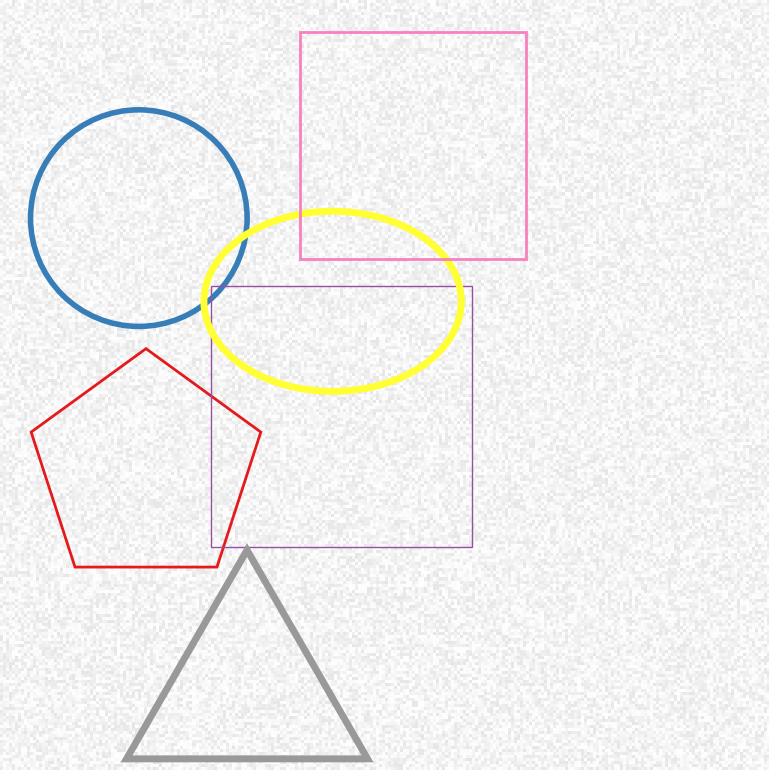[{"shape": "pentagon", "thickness": 1, "radius": 0.78, "center": [0.19, 0.39]}, {"shape": "circle", "thickness": 2, "radius": 0.7, "center": [0.18, 0.717]}, {"shape": "square", "thickness": 0.5, "radius": 0.85, "center": [0.444, 0.459]}, {"shape": "oval", "thickness": 2.5, "radius": 0.84, "center": [0.432, 0.609]}, {"shape": "square", "thickness": 1, "radius": 0.74, "center": [0.536, 0.811]}, {"shape": "triangle", "thickness": 2.5, "radius": 0.9, "center": [0.321, 0.105]}]